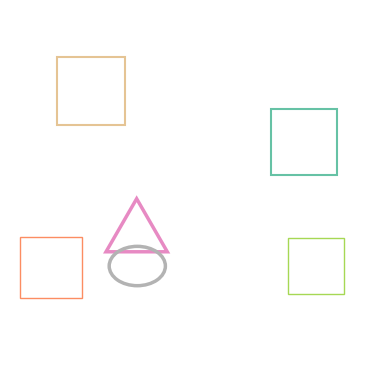[{"shape": "square", "thickness": 1.5, "radius": 0.43, "center": [0.789, 0.631]}, {"shape": "square", "thickness": 1, "radius": 0.4, "center": [0.133, 0.305]}, {"shape": "triangle", "thickness": 2.5, "radius": 0.46, "center": [0.355, 0.392]}, {"shape": "square", "thickness": 1, "radius": 0.37, "center": [0.821, 0.31]}, {"shape": "square", "thickness": 1.5, "radius": 0.44, "center": [0.237, 0.764]}, {"shape": "oval", "thickness": 2.5, "radius": 0.36, "center": [0.357, 0.309]}]